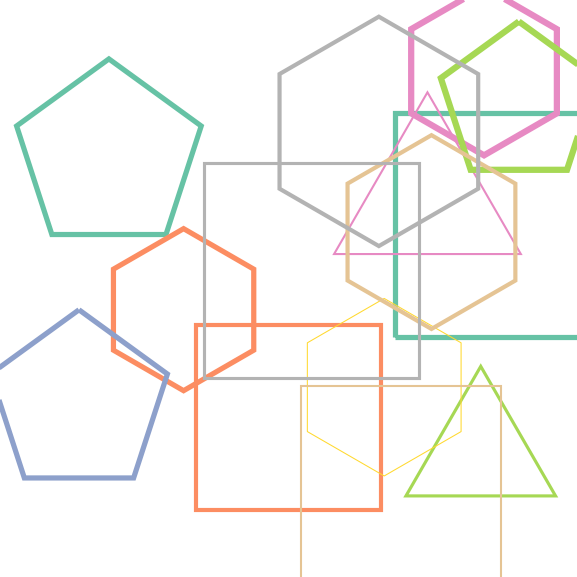[{"shape": "pentagon", "thickness": 2.5, "radius": 0.84, "center": [0.189, 0.729]}, {"shape": "square", "thickness": 2.5, "radius": 0.97, "center": [0.878, 0.61]}, {"shape": "square", "thickness": 2, "radius": 0.8, "center": [0.499, 0.276]}, {"shape": "hexagon", "thickness": 2.5, "radius": 0.7, "center": [0.318, 0.463]}, {"shape": "pentagon", "thickness": 2.5, "radius": 0.8, "center": [0.137, 0.302]}, {"shape": "hexagon", "thickness": 3, "radius": 0.73, "center": [0.838, 0.876]}, {"shape": "triangle", "thickness": 1, "radius": 0.93, "center": [0.74, 0.653]}, {"shape": "triangle", "thickness": 1.5, "radius": 0.75, "center": [0.832, 0.215]}, {"shape": "pentagon", "thickness": 3, "radius": 0.71, "center": [0.898, 0.82]}, {"shape": "hexagon", "thickness": 0.5, "radius": 0.77, "center": [0.665, 0.329]}, {"shape": "square", "thickness": 1, "radius": 0.86, "center": [0.694, 0.157]}, {"shape": "hexagon", "thickness": 2, "radius": 0.84, "center": [0.747, 0.597]}, {"shape": "square", "thickness": 1.5, "radius": 0.93, "center": [0.54, 0.531]}, {"shape": "hexagon", "thickness": 2, "radius": 0.99, "center": [0.656, 0.772]}]